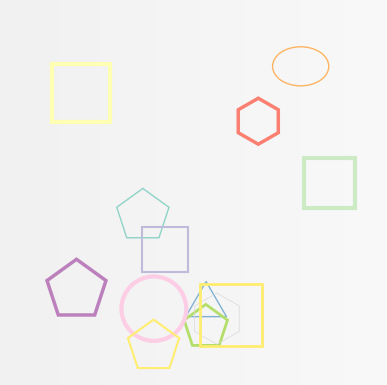[{"shape": "pentagon", "thickness": 1, "radius": 0.35, "center": [0.369, 0.44]}, {"shape": "square", "thickness": 3, "radius": 0.37, "center": [0.21, 0.759]}, {"shape": "square", "thickness": 1.5, "radius": 0.3, "center": [0.426, 0.352]}, {"shape": "hexagon", "thickness": 2.5, "radius": 0.3, "center": [0.667, 0.685]}, {"shape": "triangle", "thickness": 1, "radius": 0.3, "center": [0.532, 0.208]}, {"shape": "oval", "thickness": 1, "radius": 0.36, "center": [0.776, 0.828]}, {"shape": "pentagon", "thickness": 2, "radius": 0.29, "center": [0.531, 0.151]}, {"shape": "circle", "thickness": 3, "radius": 0.42, "center": [0.397, 0.198]}, {"shape": "hexagon", "thickness": 0.5, "radius": 0.33, "center": [0.56, 0.172]}, {"shape": "pentagon", "thickness": 2.5, "radius": 0.4, "center": [0.197, 0.247]}, {"shape": "square", "thickness": 3, "radius": 0.33, "center": [0.851, 0.525]}, {"shape": "pentagon", "thickness": 1.5, "radius": 0.35, "center": [0.396, 0.1]}, {"shape": "square", "thickness": 2, "radius": 0.4, "center": [0.595, 0.182]}]